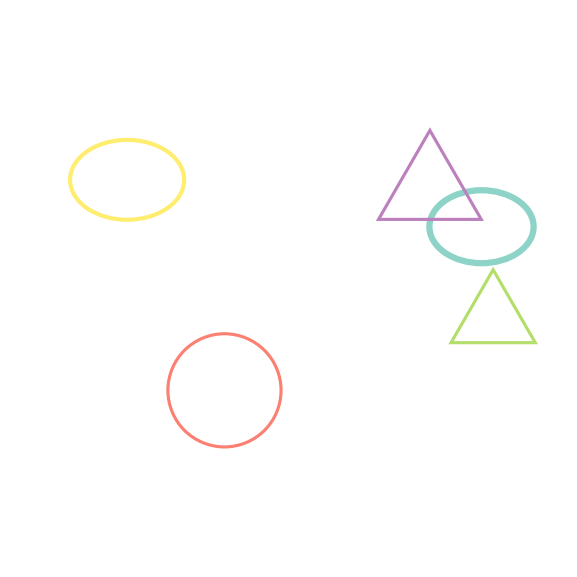[{"shape": "oval", "thickness": 3, "radius": 0.45, "center": [0.834, 0.607]}, {"shape": "circle", "thickness": 1.5, "radius": 0.49, "center": [0.389, 0.323]}, {"shape": "triangle", "thickness": 1.5, "radius": 0.42, "center": [0.854, 0.448]}, {"shape": "triangle", "thickness": 1.5, "radius": 0.51, "center": [0.744, 0.671]}, {"shape": "oval", "thickness": 2, "radius": 0.49, "center": [0.22, 0.688]}]